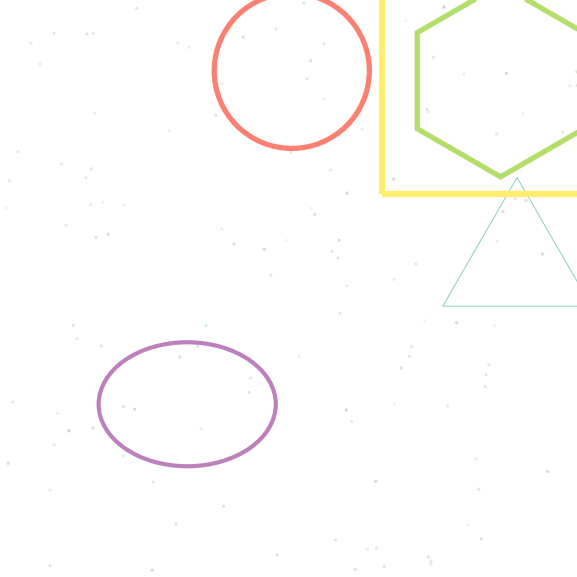[{"shape": "triangle", "thickness": 0.5, "radius": 0.74, "center": [0.895, 0.543]}, {"shape": "circle", "thickness": 2.5, "radius": 0.67, "center": [0.505, 0.876]}, {"shape": "hexagon", "thickness": 2.5, "radius": 0.83, "center": [0.867, 0.859]}, {"shape": "oval", "thickness": 2, "radius": 0.77, "center": [0.324, 0.299]}, {"shape": "square", "thickness": 3, "radius": 0.97, "center": [0.855, 0.857]}]